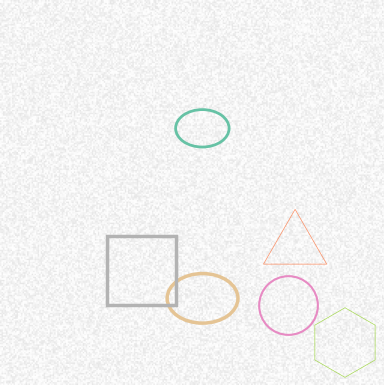[{"shape": "oval", "thickness": 2, "radius": 0.35, "center": [0.526, 0.667]}, {"shape": "triangle", "thickness": 0.5, "radius": 0.47, "center": [0.766, 0.361]}, {"shape": "circle", "thickness": 1.5, "radius": 0.38, "center": [0.749, 0.206]}, {"shape": "hexagon", "thickness": 0.5, "radius": 0.45, "center": [0.896, 0.11]}, {"shape": "oval", "thickness": 2.5, "radius": 0.46, "center": [0.526, 0.225]}, {"shape": "square", "thickness": 2.5, "radius": 0.45, "center": [0.368, 0.298]}]